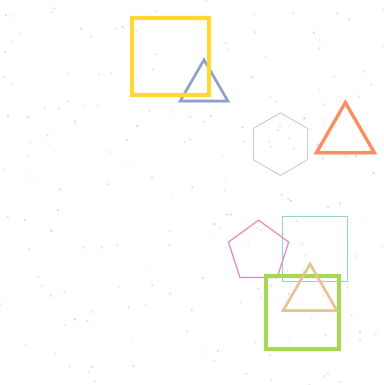[{"shape": "square", "thickness": 0.5, "radius": 0.42, "center": [0.817, 0.355]}, {"shape": "triangle", "thickness": 2.5, "radius": 0.43, "center": [0.897, 0.647]}, {"shape": "triangle", "thickness": 2, "radius": 0.36, "center": [0.53, 0.773]}, {"shape": "pentagon", "thickness": 1, "radius": 0.41, "center": [0.672, 0.346]}, {"shape": "square", "thickness": 3, "radius": 0.47, "center": [0.786, 0.188]}, {"shape": "square", "thickness": 3, "radius": 0.5, "center": [0.442, 0.853]}, {"shape": "triangle", "thickness": 2, "radius": 0.4, "center": [0.805, 0.234]}, {"shape": "hexagon", "thickness": 0.5, "radius": 0.41, "center": [0.728, 0.626]}]